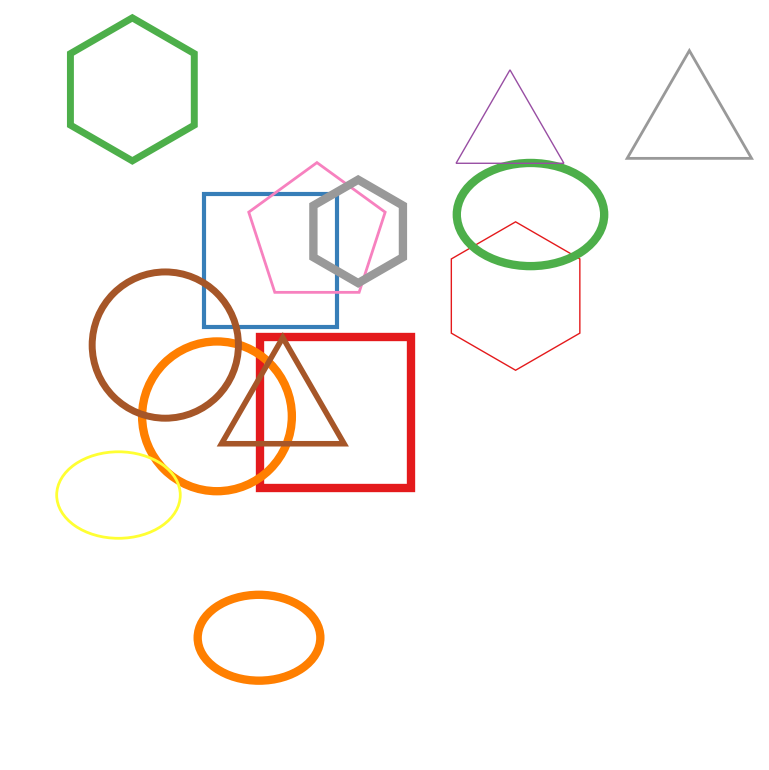[{"shape": "square", "thickness": 3, "radius": 0.49, "center": [0.435, 0.464]}, {"shape": "hexagon", "thickness": 0.5, "radius": 0.48, "center": [0.67, 0.616]}, {"shape": "square", "thickness": 1.5, "radius": 0.43, "center": [0.351, 0.662]}, {"shape": "hexagon", "thickness": 2.5, "radius": 0.46, "center": [0.172, 0.884]}, {"shape": "oval", "thickness": 3, "radius": 0.48, "center": [0.689, 0.721]}, {"shape": "triangle", "thickness": 0.5, "radius": 0.4, "center": [0.662, 0.828]}, {"shape": "oval", "thickness": 3, "radius": 0.4, "center": [0.336, 0.172]}, {"shape": "circle", "thickness": 3, "radius": 0.49, "center": [0.282, 0.459]}, {"shape": "oval", "thickness": 1, "radius": 0.4, "center": [0.154, 0.357]}, {"shape": "circle", "thickness": 2.5, "radius": 0.47, "center": [0.215, 0.552]}, {"shape": "triangle", "thickness": 2, "radius": 0.46, "center": [0.367, 0.47]}, {"shape": "pentagon", "thickness": 1, "radius": 0.47, "center": [0.412, 0.696]}, {"shape": "triangle", "thickness": 1, "radius": 0.47, "center": [0.895, 0.841]}, {"shape": "hexagon", "thickness": 3, "radius": 0.34, "center": [0.465, 0.699]}]